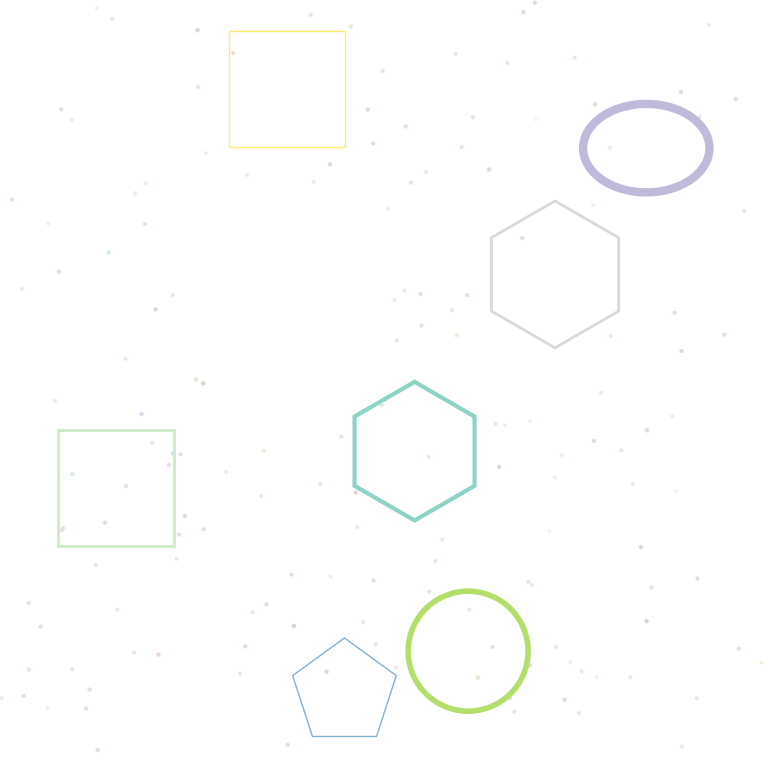[{"shape": "hexagon", "thickness": 1.5, "radius": 0.45, "center": [0.538, 0.414]}, {"shape": "oval", "thickness": 3, "radius": 0.41, "center": [0.839, 0.808]}, {"shape": "pentagon", "thickness": 0.5, "radius": 0.35, "center": [0.447, 0.101]}, {"shape": "circle", "thickness": 2, "radius": 0.39, "center": [0.608, 0.154]}, {"shape": "hexagon", "thickness": 1, "radius": 0.48, "center": [0.721, 0.644]}, {"shape": "square", "thickness": 1, "radius": 0.38, "center": [0.15, 0.366]}, {"shape": "square", "thickness": 0.5, "radius": 0.38, "center": [0.373, 0.884]}]